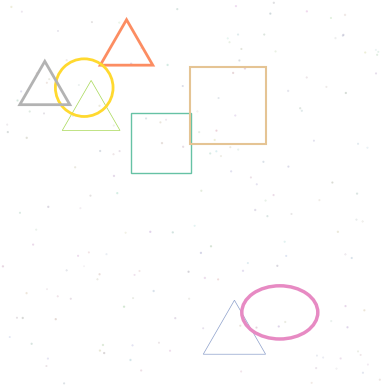[{"shape": "square", "thickness": 1, "radius": 0.39, "center": [0.418, 0.627]}, {"shape": "triangle", "thickness": 2, "radius": 0.39, "center": [0.329, 0.87]}, {"shape": "triangle", "thickness": 0.5, "radius": 0.47, "center": [0.609, 0.127]}, {"shape": "oval", "thickness": 2.5, "radius": 0.49, "center": [0.727, 0.189]}, {"shape": "triangle", "thickness": 0.5, "radius": 0.43, "center": [0.237, 0.704]}, {"shape": "circle", "thickness": 2, "radius": 0.37, "center": [0.219, 0.772]}, {"shape": "square", "thickness": 1.5, "radius": 0.5, "center": [0.592, 0.726]}, {"shape": "triangle", "thickness": 2, "radius": 0.38, "center": [0.116, 0.766]}]